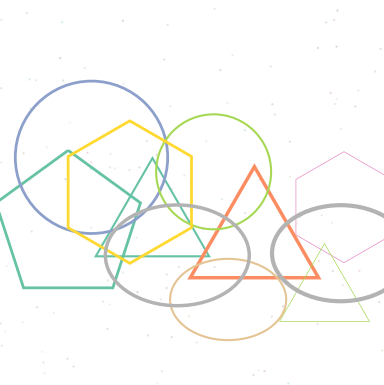[{"shape": "triangle", "thickness": 1.5, "radius": 0.85, "center": [0.396, 0.419]}, {"shape": "pentagon", "thickness": 2, "radius": 0.99, "center": [0.177, 0.412]}, {"shape": "triangle", "thickness": 2.5, "radius": 0.96, "center": [0.661, 0.375]}, {"shape": "circle", "thickness": 2, "radius": 0.99, "center": [0.238, 0.591]}, {"shape": "hexagon", "thickness": 0.5, "radius": 0.72, "center": [0.893, 0.462]}, {"shape": "circle", "thickness": 1.5, "radius": 0.75, "center": [0.555, 0.554]}, {"shape": "triangle", "thickness": 0.5, "radius": 0.67, "center": [0.843, 0.232]}, {"shape": "hexagon", "thickness": 2, "radius": 0.92, "center": [0.337, 0.501]}, {"shape": "oval", "thickness": 1.5, "radius": 0.75, "center": [0.593, 0.222]}, {"shape": "oval", "thickness": 2.5, "radius": 0.93, "center": [0.461, 0.337]}, {"shape": "oval", "thickness": 3, "radius": 0.89, "center": [0.885, 0.342]}]